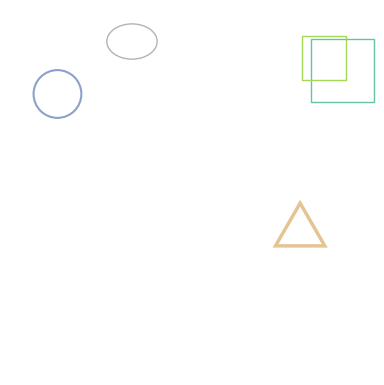[{"shape": "square", "thickness": 1, "radius": 0.41, "center": [0.89, 0.817]}, {"shape": "circle", "thickness": 1.5, "radius": 0.31, "center": [0.149, 0.756]}, {"shape": "square", "thickness": 1, "radius": 0.29, "center": [0.841, 0.849]}, {"shape": "triangle", "thickness": 2.5, "radius": 0.37, "center": [0.78, 0.398]}, {"shape": "oval", "thickness": 1, "radius": 0.33, "center": [0.343, 0.892]}]